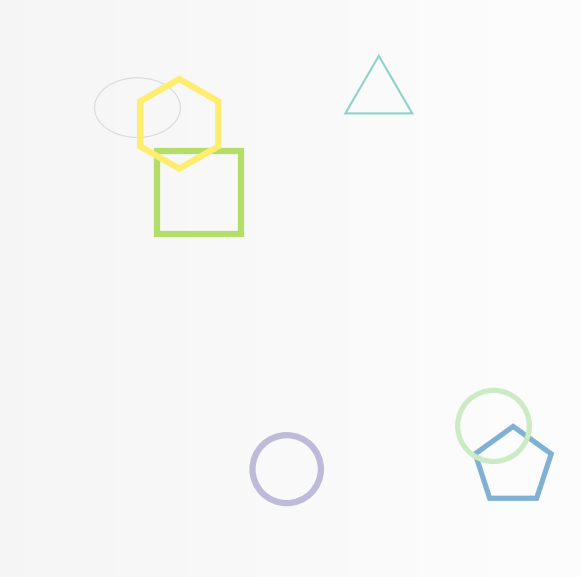[{"shape": "triangle", "thickness": 1, "radius": 0.33, "center": [0.652, 0.836]}, {"shape": "circle", "thickness": 3, "radius": 0.29, "center": [0.493, 0.187]}, {"shape": "pentagon", "thickness": 2.5, "radius": 0.34, "center": [0.883, 0.192]}, {"shape": "square", "thickness": 3, "radius": 0.36, "center": [0.342, 0.666]}, {"shape": "oval", "thickness": 0.5, "radius": 0.37, "center": [0.236, 0.813]}, {"shape": "circle", "thickness": 2.5, "radius": 0.31, "center": [0.849, 0.262]}, {"shape": "hexagon", "thickness": 3, "radius": 0.39, "center": [0.308, 0.785]}]